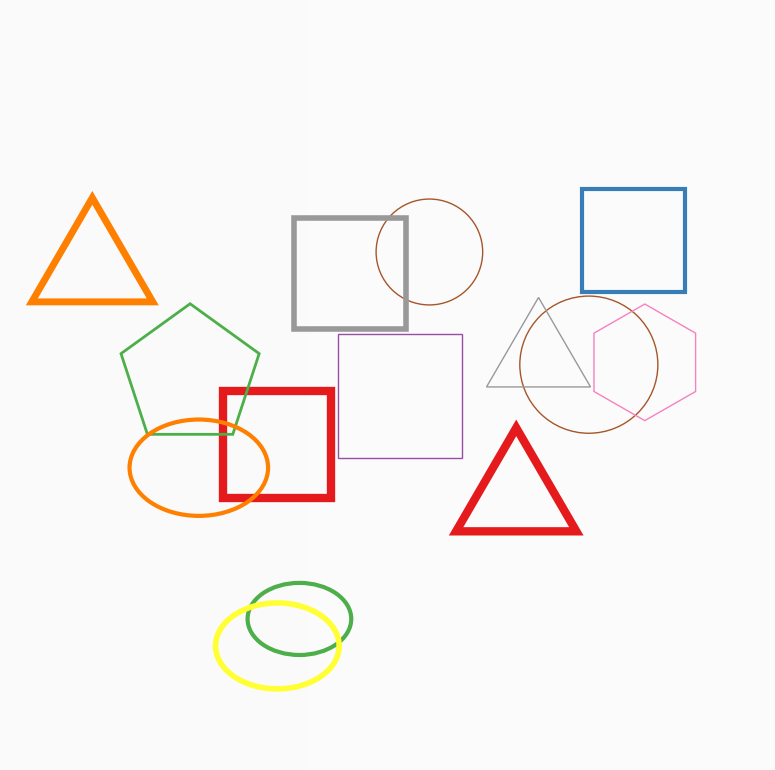[{"shape": "triangle", "thickness": 3, "radius": 0.45, "center": [0.666, 0.355]}, {"shape": "square", "thickness": 3, "radius": 0.35, "center": [0.358, 0.423]}, {"shape": "square", "thickness": 1.5, "radius": 0.33, "center": [0.817, 0.688]}, {"shape": "pentagon", "thickness": 1, "radius": 0.47, "center": [0.245, 0.512]}, {"shape": "oval", "thickness": 1.5, "radius": 0.33, "center": [0.386, 0.196]}, {"shape": "square", "thickness": 0.5, "radius": 0.4, "center": [0.516, 0.486]}, {"shape": "oval", "thickness": 1.5, "radius": 0.45, "center": [0.257, 0.393]}, {"shape": "triangle", "thickness": 2.5, "radius": 0.45, "center": [0.119, 0.653]}, {"shape": "oval", "thickness": 2, "radius": 0.4, "center": [0.358, 0.161]}, {"shape": "circle", "thickness": 0.5, "radius": 0.45, "center": [0.76, 0.526]}, {"shape": "circle", "thickness": 0.5, "radius": 0.34, "center": [0.554, 0.673]}, {"shape": "hexagon", "thickness": 0.5, "radius": 0.38, "center": [0.832, 0.529]}, {"shape": "triangle", "thickness": 0.5, "radius": 0.39, "center": [0.695, 0.536]}, {"shape": "square", "thickness": 2, "radius": 0.36, "center": [0.452, 0.645]}]